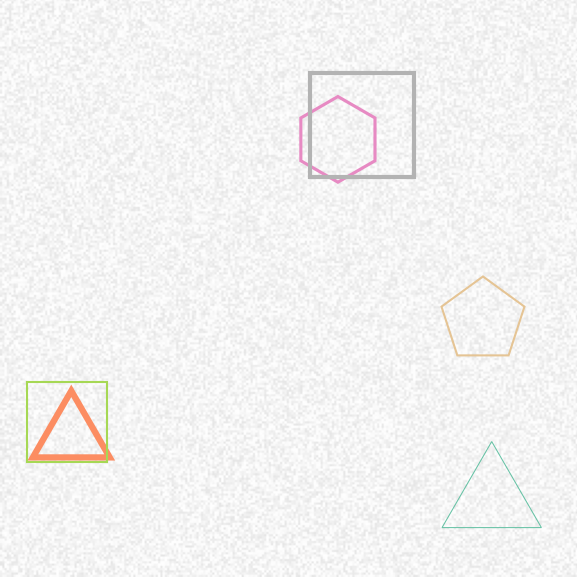[{"shape": "triangle", "thickness": 0.5, "radius": 0.5, "center": [0.851, 0.135]}, {"shape": "triangle", "thickness": 3, "radius": 0.38, "center": [0.123, 0.245]}, {"shape": "hexagon", "thickness": 1.5, "radius": 0.37, "center": [0.585, 0.758]}, {"shape": "square", "thickness": 1, "radius": 0.35, "center": [0.116, 0.269]}, {"shape": "pentagon", "thickness": 1, "radius": 0.38, "center": [0.836, 0.445]}, {"shape": "square", "thickness": 2, "radius": 0.45, "center": [0.627, 0.782]}]